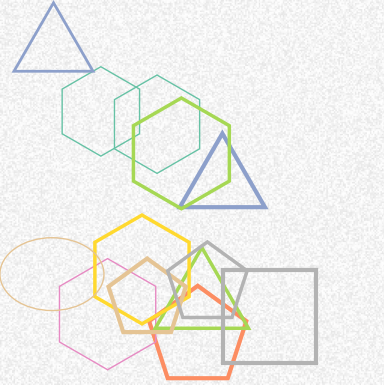[{"shape": "hexagon", "thickness": 1, "radius": 0.58, "center": [0.262, 0.711]}, {"shape": "hexagon", "thickness": 1, "radius": 0.64, "center": [0.408, 0.677]}, {"shape": "pentagon", "thickness": 3, "radius": 0.66, "center": [0.514, 0.125]}, {"shape": "triangle", "thickness": 3, "radius": 0.64, "center": [0.578, 0.526]}, {"shape": "triangle", "thickness": 2, "radius": 0.59, "center": [0.139, 0.874]}, {"shape": "hexagon", "thickness": 1, "radius": 0.72, "center": [0.279, 0.184]}, {"shape": "triangle", "thickness": 2.5, "radius": 0.7, "center": [0.524, 0.217]}, {"shape": "hexagon", "thickness": 2.5, "radius": 0.72, "center": [0.471, 0.602]}, {"shape": "hexagon", "thickness": 2.5, "radius": 0.71, "center": [0.369, 0.3]}, {"shape": "pentagon", "thickness": 3, "radius": 0.53, "center": [0.382, 0.223]}, {"shape": "oval", "thickness": 1, "radius": 0.68, "center": [0.135, 0.288]}, {"shape": "pentagon", "thickness": 2.5, "radius": 0.54, "center": [0.539, 0.263]}, {"shape": "square", "thickness": 3, "radius": 0.61, "center": [0.7, 0.179]}]